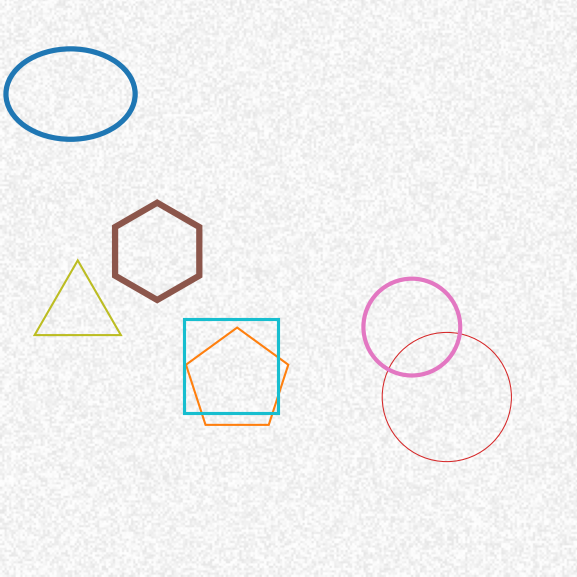[{"shape": "oval", "thickness": 2.5, "radius": 0.56, "center": [0.122, 0.836]}, {"shape": "pentagon", "thickness": 1, "radius": 0.47, "center": [0.411, 0.339]}, {"shape": "circle", "thickness": 0.5, "radius": 0.56, "center": [0.774, 0.312]}, {"shape": "hexagon", "thickness": 3, "radius": 0.42, "center": [0.272, 0.564]}, {"shape": "circle", "thickness": 2, "radius": 0.42, "center": [0.713, 0.433]}, {"shape": "triangle", "thickness": 1, "radius": 0.43, "center": [0.135, 0.462]}, {"shape": "square", "thickness": 1.5, "radius": 0.41, "center": [0.4, 0.366]}]